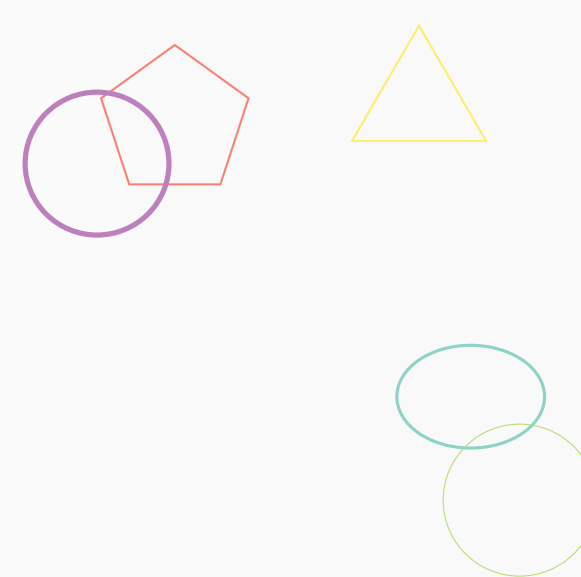[{"shape": "oval", "thickness": 1.5, "radius": 0.64, "center": [0.81, 0.312]}, {"shape": "pentagon", "thickness": 1, "radius": 0.67, "center": [0.301, 0.788]}, {"shape": "circle", "thickness": 0.5, "radius": 0.66, "center": [0.894, 0.133]}, {"shape": "circle", "thickness": 2.5, "radius": 0.62, "center": [0.167, 0.716]}, {"shape": "triangle", "thickness": 1, "radius": 0.67, "center": [0.721, 0.822]}]